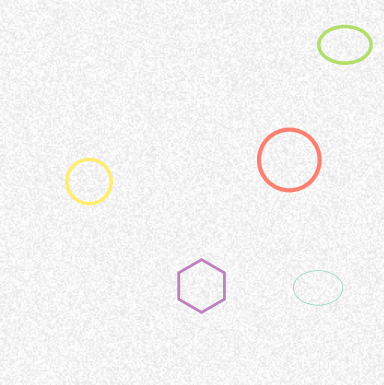[{"shape": "oval", "thickness": 0.5, "radius": 0.32, "center": [0.826, 0.252]}, {"shape": "circle", "thickness": 3, "radius": 0.39, "center": [0.751, 0.584]}, {"shape": "oval", "thickness": 2.5, "radius": 0.34, "center": [0.896, 0.884]}, {"shape": "hexagon", "thickness": 2, "radius": 0.34, "center": [0.524, 0.257]}, {"shape": "circle", "thickness": 2.5, "radius": 0.29, "center": [0.231, 0.528]}]